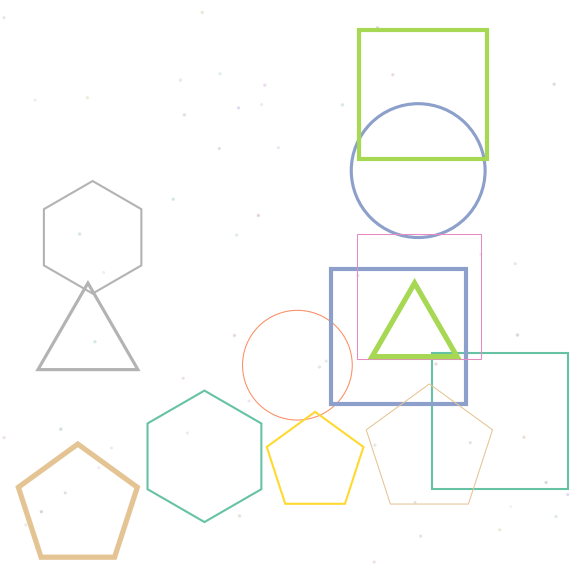[{"shape": "square", "thickness": 1, "radius": 0.59, "center": [0.866, 0.27]}, {"shape": "hexagon", "thickness": 1, "radius": 0.57, "center": [0.354, 0.209]}, {"shape": "circle", "thickness": 0.5, "radius": 0.47, "center": [0.515, 0.367]}, {"shape": "circle", "thickness": 1.5, "radius": 0.58, "center": [0.724, 0.704]}, {"shape": "square", "thickness": 2, "radius": 0.58, "center": [0.691, 0.417]}, {"shape": "square", "thickness": 0.5, "radius": 0.54, "center": [0.726, 0.486]}, {"shape": "triangle", "thickness": 2.5, "radius": 0.42, "center": [0.718, 0.424]}, {"shape": "square", "thickness": 2, "radius": 0.56, "center": [0.733, 0.836]}, {"shape": "pentagon", "thickness": 1, "radius": 0.44, "center": [0.546, 0.198]}, {"shape": "pentagon", "thickness": 0.5, "radius": 0.57, "center": [0.744, 0.219]}, {"shape": "pentagon", "thickness": 2.5, "radius": 0.54, "center": [0.135, 0.122]}, {"shape": "hexagon", "thickness": 1, "radius": 0.49, "center": [0.16, 0.588]}, {"shape": "triangle", "thickness": 1.5, "radius": 0.5, "center": [0.152, 0.409]}]